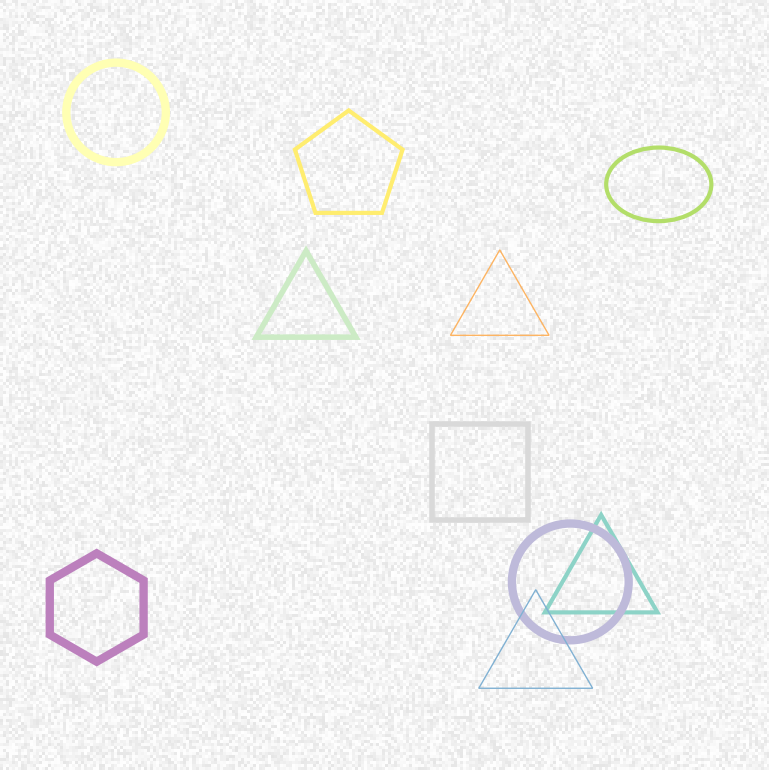[{"shape": "triangle", "thickness": 1.5, "radius": 0.42, "center": [0.781, 0.247]}, {"shape": "circle", "thickness": 3, "radius": 0.32, "center": [0.151, 0.854]}, {"shape": "circle", "thickness": 3, "radius": 0.38, "center": [0.741, 0.244]}, {"shape": "triangle", "thickness": 0.5, "radius": 0.43, "center": [0.696, 0.149]}, {"shape": "triangle", "thickness": 0.5, "radius": 0.37, "center": [0.649, 0.601]}, {"shape": "oval", "thickness": 1.5, "radius": 0.34, "center": [0.856, 0.761]}, {"shape": "square", "thickness": 2, "radius": 0.31, "center": [0.623, 0.387]}, {"shape": "hexagon", "thickness": 3, "radius": 0.35, "center": [0.126, 0.211]}, {"shape": "triangle", "thickness": 2, "radius": 0.37, "center": [0.397, 0.599]}, {"shape": "pentagon", "thickness": 1.5, "radius": 0.37, "center": [0.453, 0.783]}]